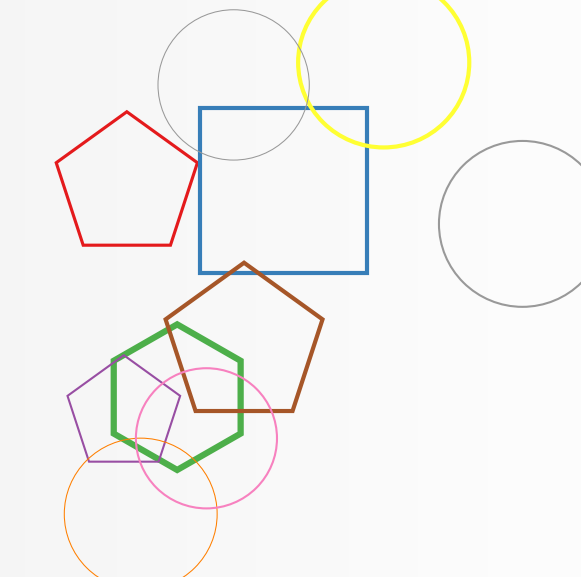[{"shape": "pentagon", "thickness": 1.5, "radius": 0.64, "center": [0.218, 0.678]}, {"shape": "square", "thickness": 2, "radius": 0.71, "center": [0.488, 0.669]}, {"shape": "hexagon", "thickness": 3, "radius": 0.63, "center": [0.305, 0.311]}, {"shape": "pentagon", "thickness": 1, "radius": 0.51, "center": [0.213, 0.282]}, {"shape": "circle", "thickness": 0.5, "radius": 0.66, "center": [0.242, 0.109]}, {"shape": "circle", "thickness": 2, "radius": 0.74, "center": [0.66, 0.891]}, {"shape": "pentagon", "thickness": 2, "radius": 0.71, "center": [0.42, 0.402]}, {"shape": "circle", "thickness": 1, "radius": 0.61, "center": [0.355, 0.24]}, {"shape": "circle", "thickness": 0.5, "radius": 0.65, "center": [0.402, 0.852]}, {"shape": "circle", "thickness": 1, "radius": 0.72, "center": [0.899, 0.611]}]